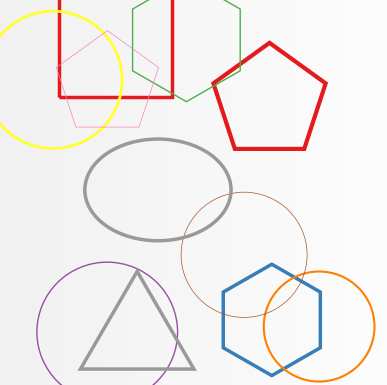[{"shape": "square", "thickness": 2.5, "radius": 0.73, "center": [0.299, 0.894]}, {"shape": "pentagon", "thickness": 3, "radius": 0.76, "center": [0.696, 0.736]}, {"shape": "hexagon", "thickness": 2.5, "radius": 0.72, "center": [0.701, 0.169]}, {"shape": "hexagon", "thickness": 1, "radius": 0.8, "center": [0.481, 0.896]}, {"shape": "circle", "thickness": 1, "radius": 0.91, "center": [0.277, 0.138]}, {"shape": "circle", "thickness": 1.5, "radius": 0.71, "center": [0.824, 0.152]}, {"shape": "circle", "thickness": 2, "radius": 0.89, "center": [0.137, 0.793]}, {"shape": "circle", "thickness": 0.5, "radius": 0.81, "center": [0.63, 0.338]}, {"shape": "pentagon", "thickness": 0.5, "radius": 0.69, "center": [0.277, 0.782]}, {"shape": "oval", "thickness": 2.5, "radius": 0.94, "center": [0.408, 0.507]}, {"shape": "triangle", "thickness": 2.5, "radius": 0.85, "center": [0.354, 0.126]}]